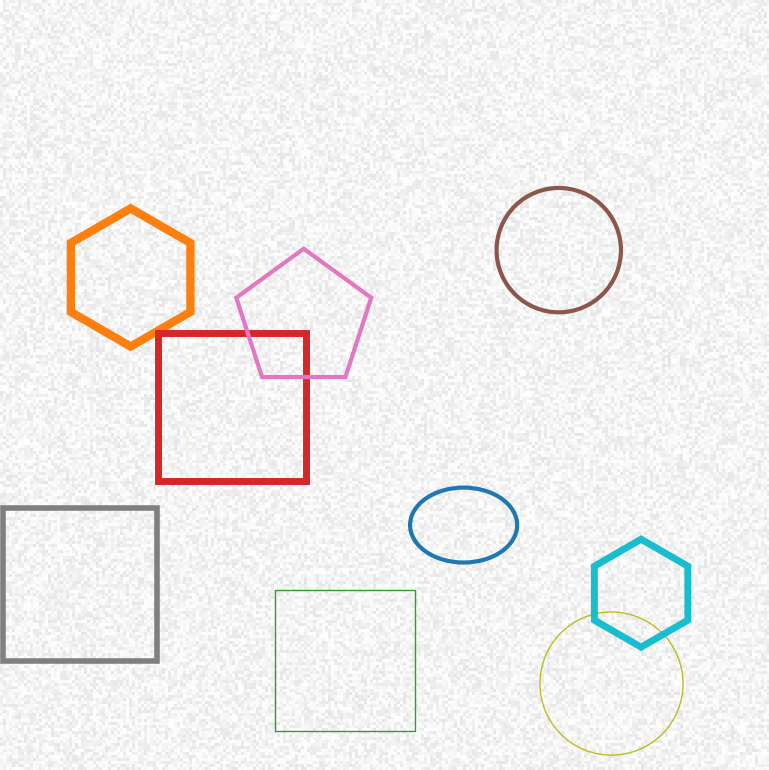[{"shape": "oval", "thickness": 1.5, "radius": 0.35, "center": [0.602, 0.318]}, {"shape": "hexagon", "thickness": 3, "radius": 0.45, "center": [0.17, 0.64]}, {"shape": "square", "thickness": 0.5, "radius": 0.46, "center": [0.448, 0.142]}, {"shape": "square", "thickness": 2.5, "radius": 0.48, "center": [0.301, 0.472]}, {"shape": "circle", "thickness": 1.5, "radius": 0.4, "center": [0.726, 0.675]}, {"shape": "pentagon", "thickness": 1.5, "radius": 0.46, "center": [0.394, 0.585]}, {"shape": "square", "thickness": 2, "radius": 0.5, "center": [0.104, 0.241]}, {"shape": "circle", "thickness": 0.5, "radius": 0.46, "center": [0.794, 0.112]}, {"shape": "hexagon", "thickness": 2.5, "radius": 0.35, "center": [0.833, 0.23]}]